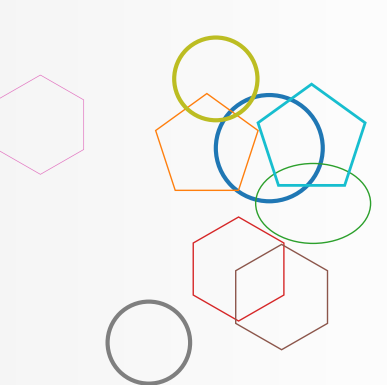[{"shape": "circle", "thickness": 3, "radius": 0.69, "center": [0.695, 0.615]}, {"shape": "pentagon", "thickness": 1, "radius": 0.69, "center": [0.534, 0.618]}, {"shape": "oval", "thickness": 1, "radius": 0.74, "center": [0.808, 0.472]}, {"shape": "hexagon", "thickness": 1, "radius": 0.68, "center": [0.616, 0.301]}, {"shape": "hexagon", "thickness": 1, "radius": 0.68, "center": [0.727, 0.228]}, {"shape": "hexagon", "thickness": 0.5, "radius": 0.64, "center": [0.104, 0.676]}, {"shape": "circle", "thickness": 3, "radius": 0.53, "center": [0.384, 0.11]}, {"shape": "circle", "thickness": 3, "radius": 0.54, "center": [0.557, 0.795]}, {"shape": "pentagon", "thickness": 2, "radius": 0.73, "center": [0.804, 0.636]}]